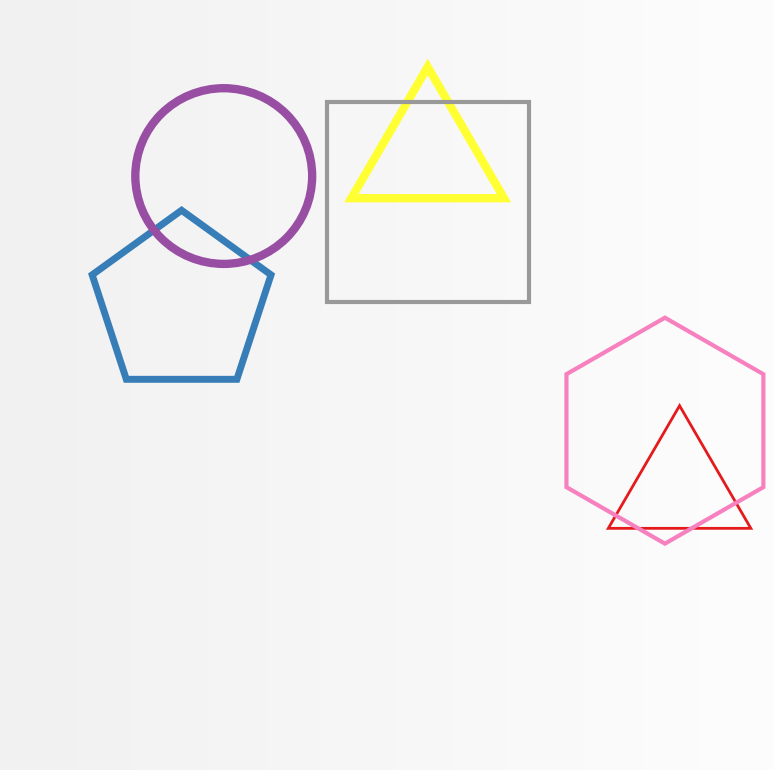[{"shape": "triangle", "thickness": 1, "radius": 0.53, "center": [0.877, 0.367]}, {"shape": "pentagon", "thickness": 2.5, "radius": 0.61, "center": [0.234, 0.606]}, {"shape": "circle", "thickness": 3, "radius": 0.57, "center": [0.289, 0.771]}, {"shape": "triangle", "thickness": 3, "radius": 0.57, "center": [0.552, 0.799]}, {"shape": "hexagon", "thickness": 1.5, "radius": 0.73, "center": [0.858, 0.441]}, {"shape": "square", "thickness": 1.5, "radius": 0.65, "center": [0.553, 0.738]}]